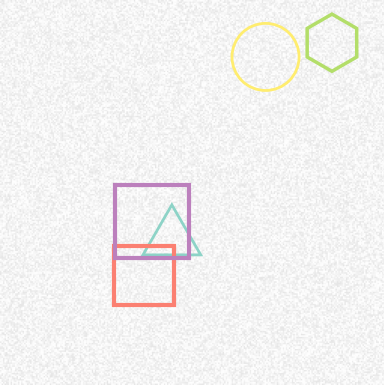[{"shape": "triangle", "thickness": 2, "radius": 0.43, "center": [0.446, 0.381]}, {"shape": "square", "thickness": 3, "radius": 0.39, "center": [0.374, 0.284]}, {"shape": "hexagon", "thickness": 2.5, "radius": 0.37, "center": [0.862, 0.889]}, {"shape": "square", "thickness": 3, "radius": 0.48, "center": [0.395, 0.424]}, {"shape": "circle", "thickness": 2, "radius": 0.44, "center": [0.69, 0.852]}]